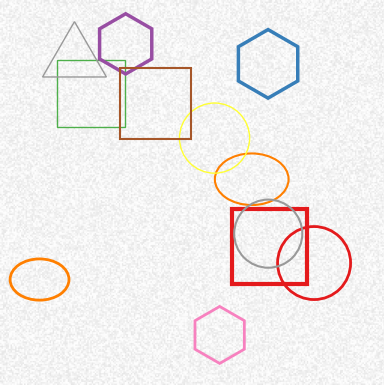[{"shape": "square", "thickness": 3, "radius": 0.48, "center": [0.701, 0.36]}, {"shape": "circle", "thickness": 2, "radius": 0.47, "center": [0.816, 0.317]}, {"shape": "hexagon", "thickness": 2.5, "radius": 0.44, "center": [0.696, 0.834]}, {"shape": "square", "thickness": 1, "radius": 0.44, "center": [0.236, 0.757]}, {"shape": "hexagon", "thickness": 2.5, "radius": 0.39, "center": [0.326, 0.886]}, {"shape": "oval", "thickness": 1.5, "radius": 0.48, "center": [0.654, 0.534]}, {"shape": "oval", "thickness": 2, "radius": 0.38, "center": [0.103, 0.274]}, {"shape": "circle", "thickness": 1, "radius": 0.46, "center": [0.557, 0.641]}, {"shape": "square", "thickness": 1.5, "radius": 0.47, "center": [0.403, 0.732]}, {"shape": "hexagon", "thickness": 2, "radius": 0.37, "center": [0.571, 0.13]}, {"shape": "circle", "thickness": 1.5, "radius": 0.44, "center": [0.697, 0.393]}, {"shape": "triangle", "thickness": 1, "radius": 0.48, "center": [0.193, 0.848]}]